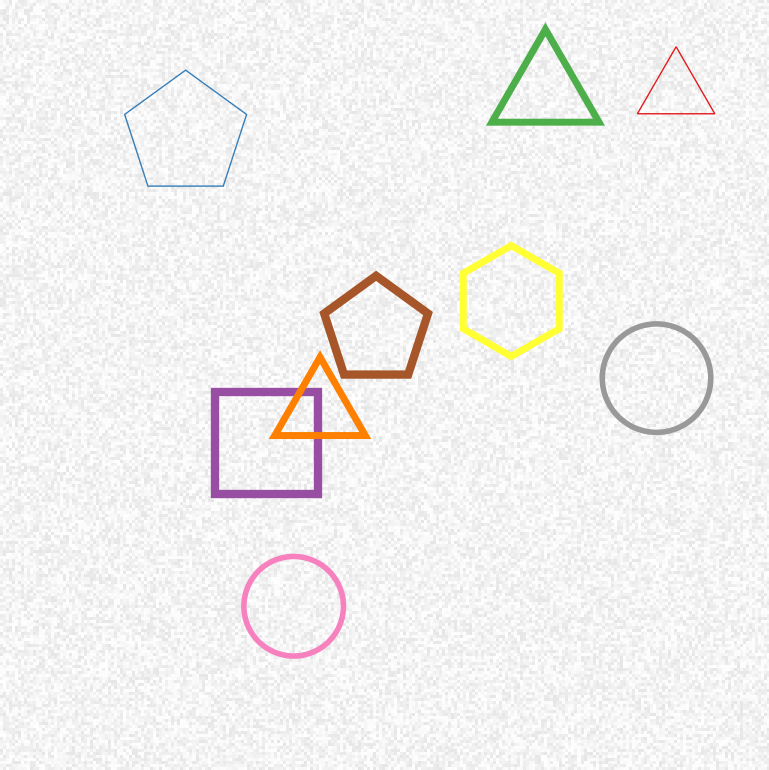[{"shape": "triangle", "thickness": 0.5, "radius": 0.29, "center": [0.878, 0.881]}, {"shape": "pentagon", "thickness": 0.5, "radius": 0.42, "center": [0.241, 0.826]}, {"shape": "triangle", "thickness": 2.5, "radius": 0.4, "center": [0.708, 0.881]}, {"shape": "square", "thickness": 3, "radius": 0.33, "center": [0.346, 0.425]}, {"shape": "triangle", "thickness": 2.5, "radius": 0.34, "center": [0.416, 0.468]}, {"shape": "hexagon", "thickness": 2.5, "radius": 0.36, "center": [0.664, 0.609]}, {"shape": "pentagon", "thickness": 3, "radius": 0.35, "center": [0.488, 0.571]}, {"shape": "circle", "thickness": 2, "radius": 0.32, "center": [0.381, 0.213]}, {"shape": "circle", "thickness": 2, "radius": 0.35, "center": [0.853, 0.509]}]